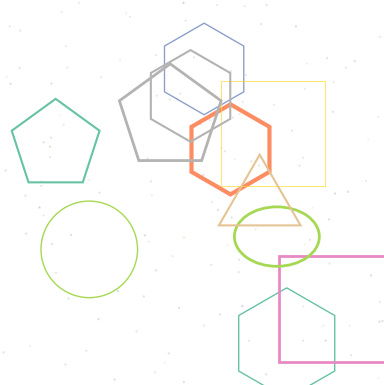[{"shape": "hexagon", "thickness": 1, "radius": 0.72, "center": [0.745, 0.108]}, {"shape": "pentagon", "thickness": 1.5, "radius": 0.6, "center": [0.145, 0.623]}, {"shape": "hexagon", "thickness": 3, "radius": 0.58, "center": [0.599, 0.612]}, {"shape": "hexagon", "thickness": 1, "radius": 0.59, "center": [0.53, 0.821]}, {"shape": "square", "thickness": 2, "radius": 0.69, "center": [0.862, 0.197]}, {"shape": "oval", "thickness": 2, "radius": 0.55, "center": [0.719, 0.386]}, {"shape": "circle", "thickness": 1, "radius": 0.63, "center": [0.232, 0.352]}, {"shape": "square", "thickness": 0.5, "radius": 0.68, "center": [0.709, 0.653]}, {"shape": "triangle", "thickness": 1.5, "radius": 0.61, "center": [0.675, 0.476]}, {"shape": "hexagon", "thickness": 1.5, "radius": 0.6, "center": [0.495, 0.751]}, {"shape": "pentagon", "thickness": 2, "radius": 0.69, "center": [0.442, 0.695]}]